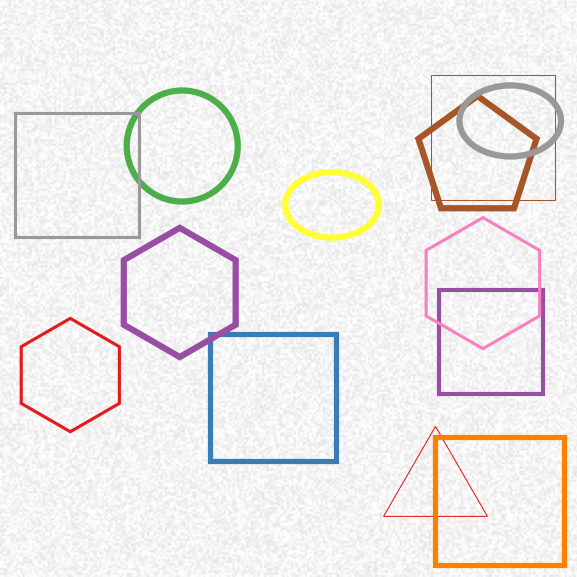[{"shape": "triangle", "thickness": 0.5, "radius": 0.52, "center": [0.754, 0.157]}, {"shape": "hexagon", "thickness": 1.5, "radius": 0.49, "center": [0.122, 0.35]}, {"shape": "square", "thickness": 2.5, "radius": 0.55, "center": [0.473, 0.311]}, {"shape": "circle", "thickness": 3, "radius": 0.48, "center": [0.316, 0.746]}, {"shape": "hexagon", "thickness": 3, "radius": 0.56, "center": [0.311, 0.493]}, {"shape": "square", "thickness": 2, "radius": 0.45, "center": [0.85, 0.407]}, {"shape": "square", "thickness": 2.5, "radius": 0.56, "center": [0.865, 0.132]}, {"shape": "oval", "thickness": 3, "radius": 0.4, "center": [0.575, 0.644]}, {"shape": "pentagon", "thickness": 3, "radius": 0.54, "center": [0.827, 0.726]}, {"shape": "square", "thickness": 0.5, "radius": 0.54, "center": [0.854, 0.761]}, {"shape": "hexagon", "thickness": 1.5, "radius": 0.57, "center": [0.836, 0.509]}, {"shape": "oval", "thickness": 3, "radius": 0.44, "center": [0.884, 0.79]}, {"shape": "square", "thickness": 1.5, "radius": 0.53, "center": [0.133, 0.696]}]